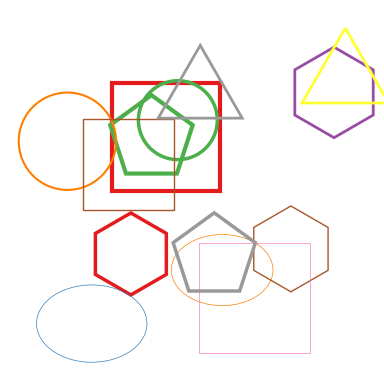[{"shape": "square", "thickness": 3, "radius": 0.7, "center": [0.431, 0.645]}, {"shape": "hexagon", "thickness": 2.5, "radius": 0.53, "center": [0.34, 0.34]}, {"shape": "oval", "thickness": 0.5, "radius": 0.72, "center": [0.238, 0.16]}, {"shape": "pentagon", "thickness": 3, "radius": 0.56, "center": [0.393, 0.64]}, {"shape": "circle", "thickness": 2.5, "radius": 0.51, "center": [0.462, 0.688]}, {"shape": "hexagon", "thickness": 2, "radius": 0.59, "center": [0.868, 0.76]}, {"shape": "circle", "thickness": 1.5, "radius": 0.63, "center": [0.175, 0.633]}, {"shape": "oval", "thickness": 0.5, "radius": 0.66, "center": [0.577, 0.298]}, {"shape": "triangle", "thickness": 2, "radius": 0.65, "center": [0.897, 0.797]}, {"shape": "square", "thickness": 1, "radius": 0.59, "center": [0.334, 0.573]}, {"shape": "hexagon", "thickness": 1, "radius": 0.56, "center": [0.756, 0.354]}, {"shape": "square", "thickness": 0.5, "radius": 0.71, "center": [0.661, 0.227]}, {"shape": "triangle", "thickness": 2, "radius": 0.63, "center": [0.52, 0.756]}, {"shape": "pentagon", "thickness": 2.5, "radius": 0.56, "center": [0.556, 0.335]}]